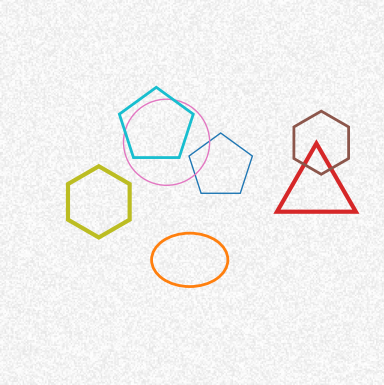[{"shape": "pentagon", "thickness": 1, "radius": 0.43, "center": [0.573, 0.568]}, {"shape": "oval", "thickness": 2, "radius": 0.5, "center": [0.493, 0.325]}, {"shape": "triangle", "thickness": 3, "radius": 0.59, "center": [0.822, 0.509]}, {"shape": "hexagon", "thickness": 2, "radius": 0.41, "center": [0.834, 0.629]}, {"shape": "circle", "thickness": 1, "radius": 0.56, "center": [0.433, 0.631]}, {"shape": "hexagon", "thickness": 3, "radius": 0.46, "center": [0.257, 0.476]}, {"shape": "pentagon", "thickness": 2, "radius": 0.5, "center": [0.406, 0.672]}]